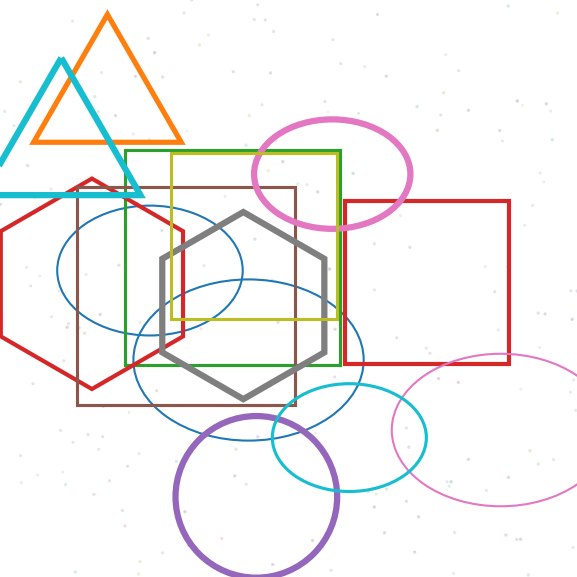[{"shape": "oval", "thickness": 1, "radius": 1.0, "center": [0.43, 0.376]}, {"shape": "oval", "thickness": 1, "radius": 0.8, "center": [0.26, 0.531]}, {"shape": "triangle", "thickness": 2.5, "radius": 0.74, "center": [0.186, 0.827]}, {"shape": "square", "thickness": 1.5, "radius": 0.93, "center": [0.402, 0.553]}, {"shape": "square", "thickness": 2, "radius": 0.71, "center": [0.739, 0.51]}, {"shape": "hexagon", "thickness": 2, "radius": 0.91, "center": [0.159, 0.508]}, {"shape": "circle", "thickness": 3, "radius": 0.7, "center": [0.444, 0.139]}, {"shape": "square", "thickness": 1.5, "radius": 0.94, "center": [0.322, 0.487]}, {"shape": "oval", "thickness": 3, "radius": 0.68, "center": [0.575, 0.698]}, {"shape": "oval", "thickness": 1, "radius": 0.94, "center": [0.867, 0.254]}, {"shape": "hexagon", "thickness": 3, "radius": 0.81, "center": [0.421, 0.47]}, {"shape": "square", "thickness": 1.5, "radius": 0.72, "center": [0.44, 0.59]}, {"shape": "triangle", "thickness": 3, "radius": 0.79, "center": [0.106, 0.74]}, {"shape": "oval", "thickness": 1.5, "radius": 0.67, "center": [0.605, 0.241]}]